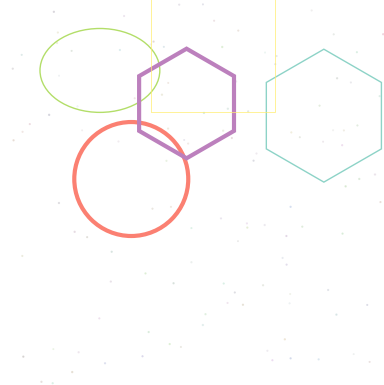[{"shape": "hexagon", "thickness": 1, "radius": 0.86, "center": [0.841, 0.7]}, {"shape": "circle", "thickness": 3, "radius": 0.74, "center": [0.341, 0.535]}, {"shape": "oval", "thickness": 1, "radius": 0.78, "center": [0.259, 0.817]}, {"shape": "hexagon", "thickness": 3, "radius": 0.71, "center": [0.485, 0.731]}, {"shape": "square", "thickness": 0.5, "radius": 0.81, "center": [0.553, 0.871]}]